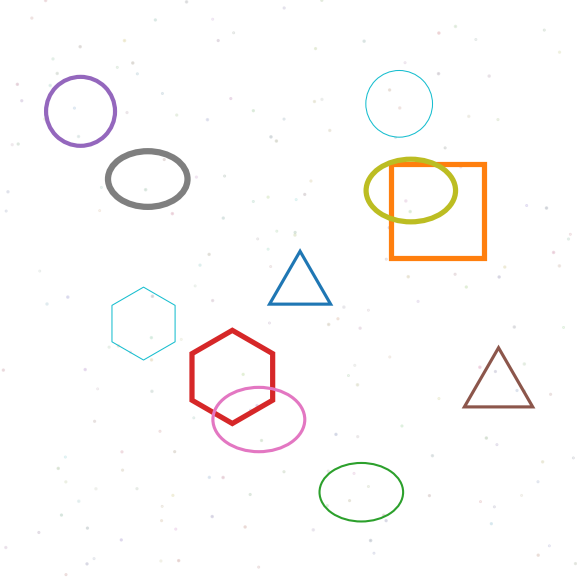[{"shape": "triangle", "thickness": 1.5, "radius": 0.31, "center": [0.52, 0.503]}, {"shape": "square", "thickness": 2.5, "radius": 0.4, "center": [0.758, 0.634]}, {"shape": "oval", "thickness": 1, "radius": 0.36, "center": [0.626, 0.147]}, {"shape": "hexagon", "thickness": 2.5, "radius": 0.4, "center": [0.402, 0.346]}, {"shape": "circle", "thickness": 2, "radius": 0.3, "center": [0.139, 0.806]}, {"shape": "triangle", "thickness": 1.5, "radius": 0.34, "center": [0.863, 0.329]}, {"shape": "oval", "thickness": 1.5, "radius": 0.4, "center": [0.448, 0.273]}, {"shape": "oval", "thickness": 3, "radius": 0.34, "center": [0.256, 0.689]}, {"shape": "oval", "thickness": 2.5, "radius": 0.39, "center": [0.711, 0.669]}, {"shape": "circle", "thickness": 0.5, "radius": 0.29, "center": [0.691, 0.819]}, {"shape": "hexagon", "thickness": 0.5, "radius": 0.32, "center": [0.249, 0.439]}]